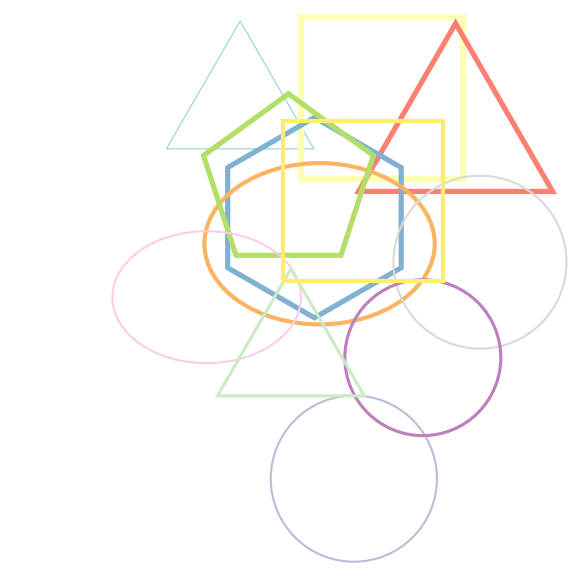[{"shape": "triangle", "thickness": 0.5, "radius": 0.74, "center": [0.416, 0.815]}, {"shape": "square", "thickness": 3, "radius": 0.7, "center": [0.661, 0.829]}, {"shape": "circle", "thickness": 1, "radius": 0.72, "center": [0.613, 0.17]}, {"shape": "triangle", "thickness": 2.5, "radius": 0.97, "center": [0.789, 0.765]}, {"shape": "hexagon", "thickness": 2.5, "radius": 0.87, "center": [0.544, 0.622]}, {"shape": "oval", "thickness": 2, "radius": 1.0, "center": [0.553, 0.577]}, {"shape": "pentagon", "thickness": 2.5, "radius": 0.77, "center": [0.499, 0.682]}, {"shape": "oval", "thickness": 1, "radius": 0.82, "center": [0.358, 0.485]}, {"shape": "circle", "thickness": 1, "radius": 0.75, "center": [0.831, 0.545]}, {"shape": "circle", "thickness": 1.5, "radius": 0.68, "center": [0.732, 0.38]}, {"shape": "triangle", "thickness": 1.5, "radius": 0.73, "center": [0.504, 0.387]}, {"shape": "square", "thickness": 2, "radius": 0.69, "center": [0.629, 0.652]}]